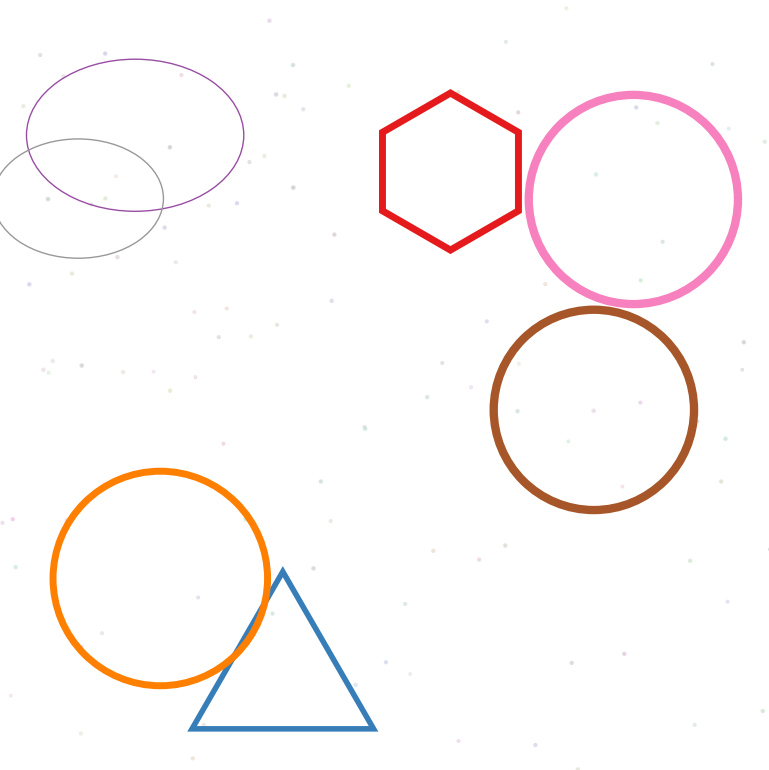[{"shape": "hexagon", "thickness": 2.5, "radius": 0.51, "center": [0.585, 0.777]}, {"shape": "triangle", "thickness": 2, "radius": 0.68, "center": [0.367, 0.122]}, {"shape": "oval", "thickness": 0.5, "radius": 0.71, "center": [0.175, 0.824]}, {"shape": "circle", "thickness": 2.5, "radius": 0.7, "center": [0.208, 0.249]}, {"shape": "circle", "thickness": 3, "radius": 0.65, "center": [0.771, 0.468]}, {"shape": "circle", "thickness": 3, "radius": 0.68, "center": [0.823, 0.741]}, {"shape": "oval", "thickness": 0.5, "radius": 0.55, "center": [0.102, 0.742]}]